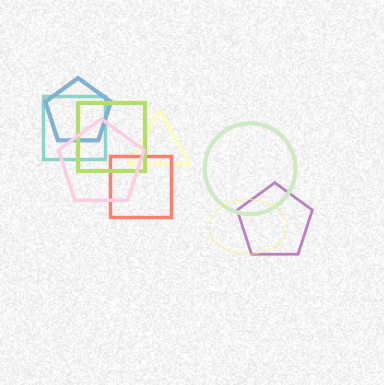[{"shape": "square", "thickness": 2.5, "radius": 0.41, "center": [0.192, 0.669]}, {"shape": "triangle", "thickness": 2, "radius": 0.46, "center": [0.414, 0.62]}, {"shape": "square", "thickness": 2.5, "radius": 0.4, "center": [0.365, 0.515]}, {"shape": "pentagon", "thickness": 3, "radius": 0.45, "center": [0.203, 0.708]}, {"shape": "square", "thickness": 3, "radius": 0.44, "center": [0.29, 0.644]}, {"shape": "pentagon", "thickness": 2.5, "radius": 0.58, "center": [0.263, 0.574]}, {"shape": "pentagon", "thickness": 2, "radius": 0.51, "center": [0.714, 0.423]}, {"shape": "circle", "thickness": 3, "radius": 0.59, "center": [0.65, 0.562]}, {"shape": "oval", "thickness": 0.5, "radius": 0.51, "center": [0.645, 0.411]}]